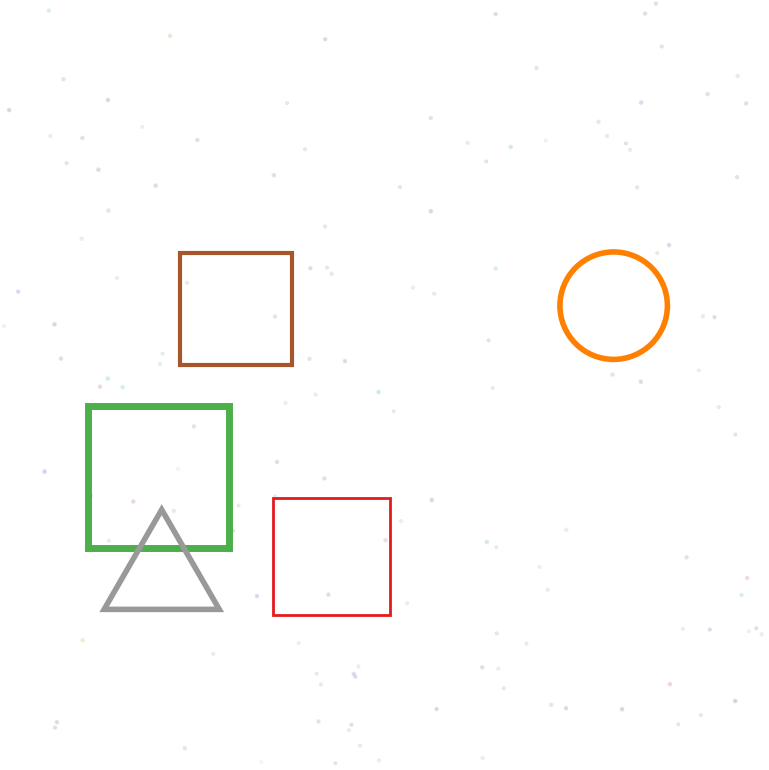[{"shape": "square", "thickness": 1, "radius": 0.38, "center": [0.431, 0.277]}, {"shape": "square", "thickness": 2.5, "radius": 0.46, "center": [0.206, 0.381]}, {"shape": "circle", "thickness": 2, "radius": 0.35, "center": [0.797, 0.603]}, {"shape": "square", "thickness": 1.5, "radius": 0.36, "center": [0.307, 0.599]}, {"shape": "triangle", "thickness": 2, "radius": 0.43, "center": [0.21, 0.252]}]